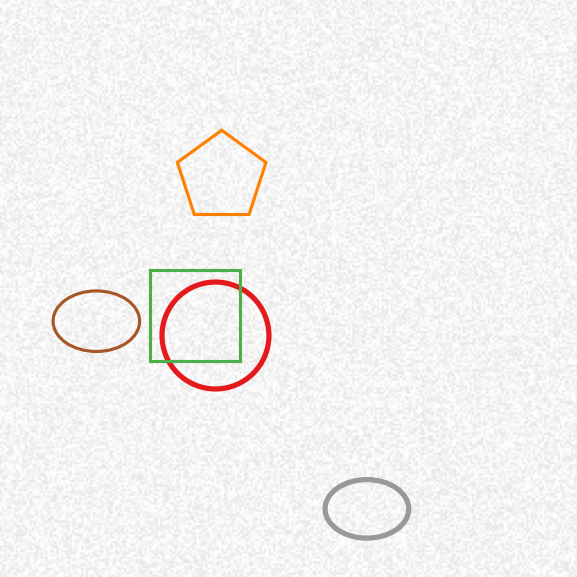[{"shape": "circle", "thickness": 2.5, "radius": 0.46, "center": [0.373, 0.418]}, {"shape": "square", "thickness": 1.5, "radius": 0.39, "center": [0.338, 0.453]}, {"shape": "pentagon", "thickness": 1.5, "radius": 0.4, "center": [0.384, 0.693]}, {"shape": "oval", "thickness": 1.5, "radius": 0.37, "center": [0.167, 0.443]}, {"shape": "oval", "thickness": 2.5, "radius": 0.36, "center": [0.635, 0.118]}]